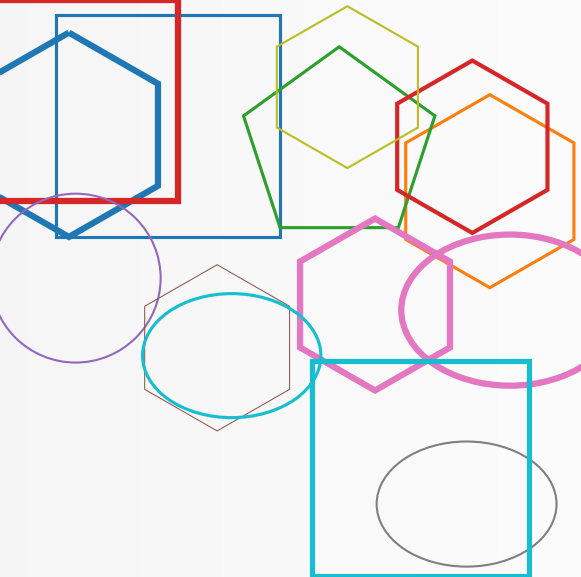[{"shape": "square", "thickness": 1.5, "radius": 0.96, "center": [0.289, 0.78]}, {"shape": "hexagon", "thickness": 3, "radius": 0.88, "center": [0.119, 0.766]}, {"shape": "hexagon", "thickness": 1.5, "radius": 0.84, "center": [0.843, 0.668]}, {"shape": "pentagon", "thickness": 1.5, "radius": 0.87, "center": [0.584, 0.745]}, {"shape": "square", "thickness": 3, "radius": 0.87, "center": [0.132, 0.825]}, {"shape": "hexagon", "thickness": 2, "radius": 0.75, "center": [0.813, 0.745]}, {"shape": "circle", "thickness": 1, "radius": 0.73, "center": [0.13, 0.518]}, {"shape": "hexagon", "thickness": 0.5, "radius": 0.72, "center": [0.374, 0.397]}, {"shape": "oval", "thickness": 3, "radius": 0.93, "center": [0.877, 0.462]}, {"shape": "hexagon", "thickness": 3, "radius": 0.74, "center": [0.645, 0.472]}, {"shape": "oval", "thickness": 1, "radius": 0.77, "center": [0.803, 0.126]}, {"shape": "hexagon", "thickness": 1, "radius": 0.7, "center": [0.598, 0.848]}, {"shape": "square", "thickness": 2.5, "radius": 0.93, "center": [0.723, 0.188]}, {"shape": "oval", "thickness": 1.5, "radius": 0.77, "center": [0.399, 0.383]}]